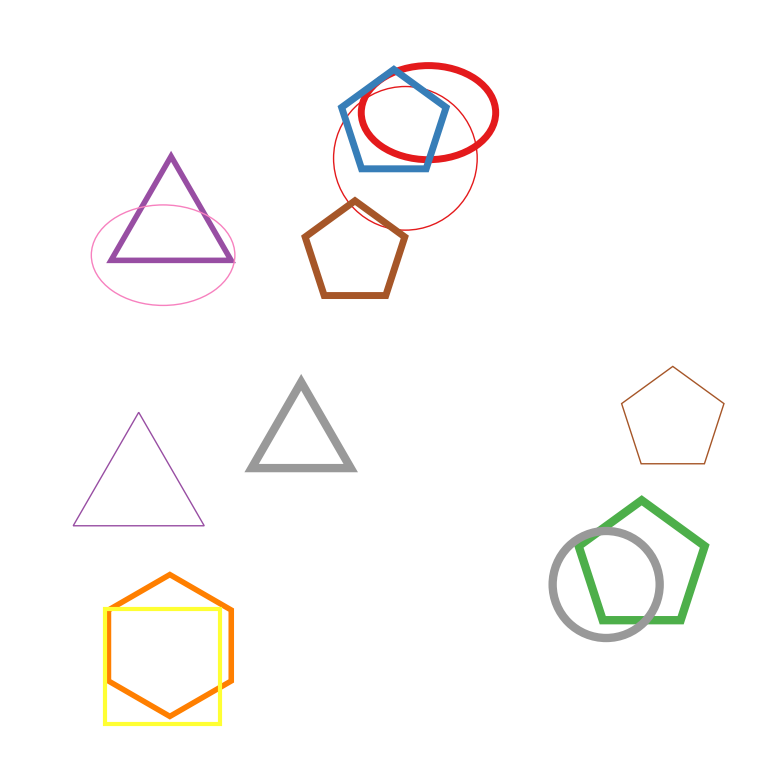[{"shape": "circle", "thickness": 0.5, "radius": 0.47, "center": [0.526, 0.794]}, {"shape": "oval", "thickness": 2.5, "radius": 0.44, "center": [0.556, 0.854]}, {"shape": "pentagon", "thickness": 2.5, "radius": 0.36, "center": [0.512, 0.838]}, {"shape": "pentagon", "thickness": 3, "radius": 0.43, "center": [0.833, 0.264]}, {"shape": "triangle", "thickness": 0.5, "radius": 0.49, "center": [0.18, 0.366]}, {"shape": "triangle", "thickness": 2, "radius": 0.45, "center": [0.222, 0.707]}, {"shape": "hexagon", "thickness": 2, "radius": 0.46, "center": [0.221, 0.162]}, {"shape": "square", "thickness": 1.5, "radius": 0.37, "center": [0.211, 0.134]}, {"shape": "pentagon", "thickness": 0.5, "radius": 0.35, "center": [0.874, 0.454]}, {"shape": "pentagon", "thickness": 2.5, "radius": 0.34, "center": [0.461, 0.671]}, {"shape": "oval", "thickness": 0.5, "radius": 0.47, "center": [0.212, 0.669]}, {"shape": "circle", "thickness": 3, "radius": 0.35, "center": [0.787, 0.241]}, {"shape": "triangle", "thickness": 3, "radius": 0.37, "center": [0.391, 0.429]}]